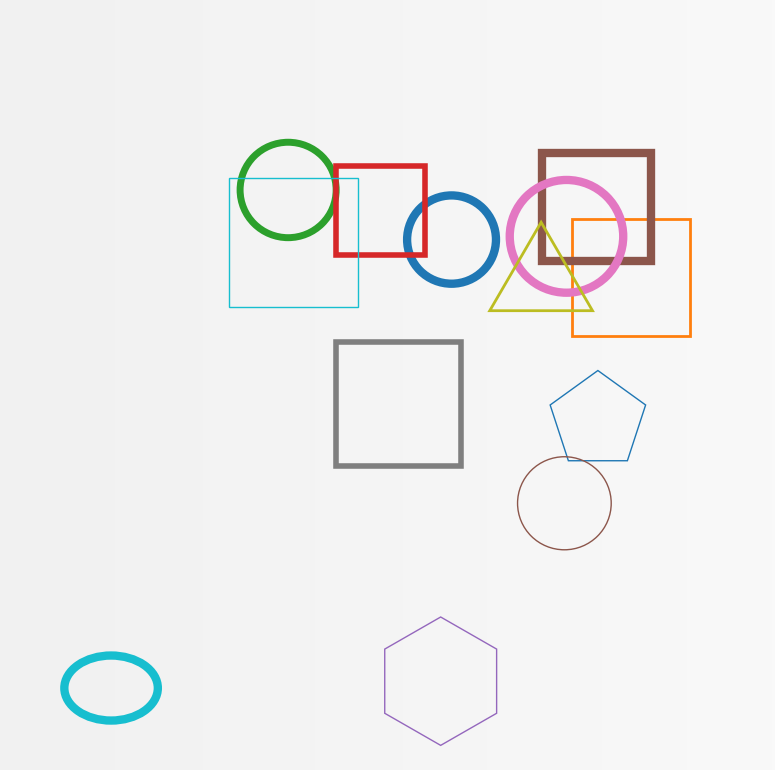[{"shape": "pentagon", "thickness": 0.5, "radius": 0.32, "center": [0.771, 0.454]}, {"shape": "circle", "thickness": 3, "radius": 0.29, "center": [0.583, 0.689]}, {"shape": "square", "thickness": 1, "radius": 0.38, "center": [0.815, 0.64]}, {"shape": "circle", "thickness": 2.5, "radius": 0.31, "center": [0.372, 0.753]}, {"shape": "square", "thickness": 2, "radius": 0.29, "center": [0.49, 0.727]}, {"shape": "hexagon", "thickness": 0.5, "radius": 0.42, "center": [0.569, 0.115]}, {"shape": "circle", "thickness": 0.5, "radius": 0.3, "center": [0.728, 0.346]}, {"shape": "square", "thickness": 3, "radius": 0.35, "center": [0.769, 0.731]}, {"shape": "circle", "thickness": 3, "radius": 0.37, "center": [0.731, 0.693]}, {"shape": "square", "thickness": 2, "radius": 0.4, "center": [0.514, 0.476]}, {"shape": "triangle", "thickness": 1, "radius": 0.38, "center": [0.698, 0.635]}, {"shape": "square", "thickness": 0.5, "radius": 0.42, "center": [0.379, 0.685]}, {"shape": "oval", "thickness": 3, "radius": 0.3, "center": [0.143, 0.106]}]